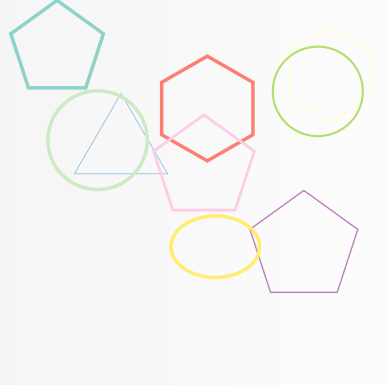[{"shape": "pentagon", "thickness": 2.5, "radius": 0.63, "center": [0.147, 0.873]}, {"shape": "hexagon", "thickness": 0.5, "radius": 0.61, "center": [0.853, 0.807]}, {"shape": "hexagon", "thickness": 2.5, "radius": 0.68, "center": [0.535, 0.718]}, {"shape": "triangle", "thickness": 0.5, "radius": 0.69, "center": [0.312, 0.618]}, {"shape": "circle", "thickness": 1.5, "radius": 0.58, "center": [0.82, 0.763]}, {"shape": "pentagon", "thickness": 2, "radius": 0.68, "center": [0.526, 0.565]}, {"shape": "pentagon", "thickness": 1, "radius": 0.73, "center": [0.784, 0.359]}, {"shape": "circle", "thickness": 2.5, "radius": 0.64, "center": [0.252, 0.636]}, {"shape": "oval", "thickness": 2.5, "radius": 0.57, "center": [0.556, 0.359]}]